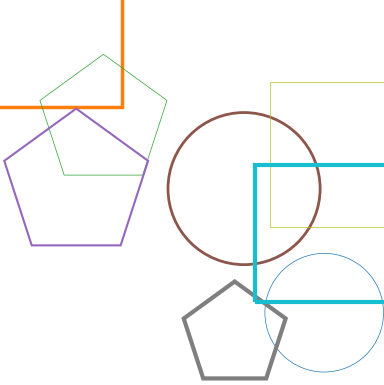[{"shape": "circle", "thickness": 0.5, "radius": 0.77, "center": [0.842, 0.188]}, {"shape": "square", "thickness": 2.5, "radius": 0.8, "center": [0.157, 0.881]}, {"shape": "pentagon", "thickness": 0.5, "radius": 0.87, "center": [0.269, 0.686]}, {"shape": "pentagon", "thickness": 1.5, "radius": 0.98, "center": [0.198, 0.522]}, {"shape": "circle", "thickness": 2, "radius": 0.99, "center": [0.634, 0.51]}, {"shape": "pentagon", "thickness": 3, "radius": 0.7, "center": [0.61, 0.13]}, {"shape": "square", "thickness": 0.5, "radius": 0.94, "center": [0.891, 0.598]}, {"shape": "square", "thickness": 3, "radius": 0.89, "center": [0.842, 0.394]}]